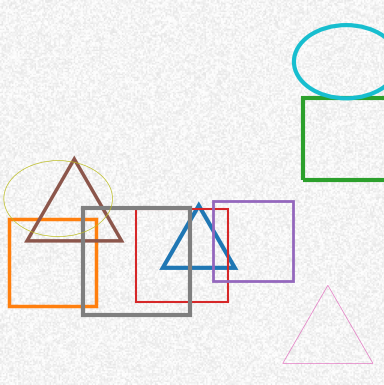[{"shape": "triangle", "thickness": 3, "radius": 0.54, "center": [0.516, 0.358]}, {"shape": "square", "thickness": 2.5, "radius": 0.56, "center": [0.136, 0.319]}, {"shape": "square", "thickness": 3, "radius": 0.53, "center": [0.895, 0.638]}, {"shape": "square", "thickness": 1.5, "radius": 0.6, "center": [0.473, 0.337]}, {"shape": "square", "thickness": 2, "radius": 0.52, "center": [0.658, 0.374]}, {"shape": "triangle", "thickness": 2.5, "radius": 0.71, "center": [0.193, 0.445]}, {"shape": "triangle", "thickness": 0.5, "radius": 0.68, "center": [0.852, 0.124]}, {"shape": "square", "thickness": 3, "radius": 0.7, "center": [0.355, 0.321]}, {"shape": "oval", "thickness": 0.5, "radius": 0.71, "center": [0.151, 0.484]}, {"shape": "oval", "thickness": 3, "radius": 0.68, "center": [0.899, 0.84]}]